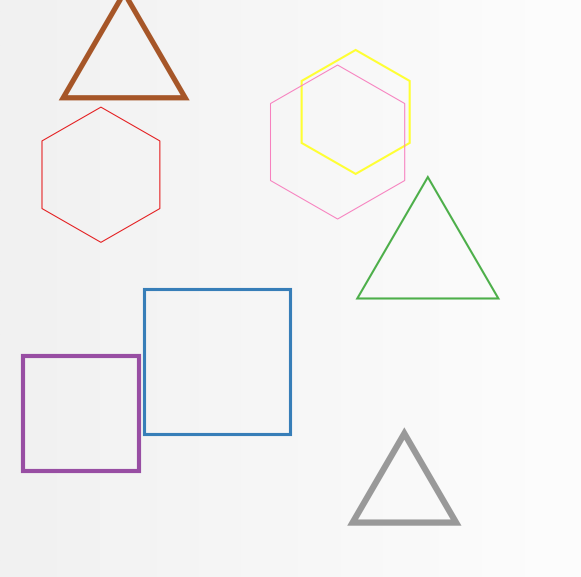[{"shape": "hexagon", "thickness": 0.5, "radius": 0.59, "center": [0.174, 0.697]}, {"shape": "square", "thickness": 1.5, "radius": 0.63, "center": [0.373, 0.373]}, {"shape": "triangle", "thickness": 1, "radius": 0.7, "center": [0.736, 0.552]}, {"shape": "square", "thickness": 2, "radius": 0.5, "center": [0.139, 0.283]}, {"shape": "hexagon", "thickness": 1, "radius": 0.54, "center": [0.612, 0.805]}, {"shape": "triangle", "thickness": 2.5, "radius": 0.61, "center": [0.214, 0.89]}, {"shape": "hexagon", "thickness": 0.5, "radius": 0.67, "center": [0.581, 0.753]}, {"shape": "triangle", "thickness": 3, "radius": 0.51, "center": [0.696, 0.146]}]